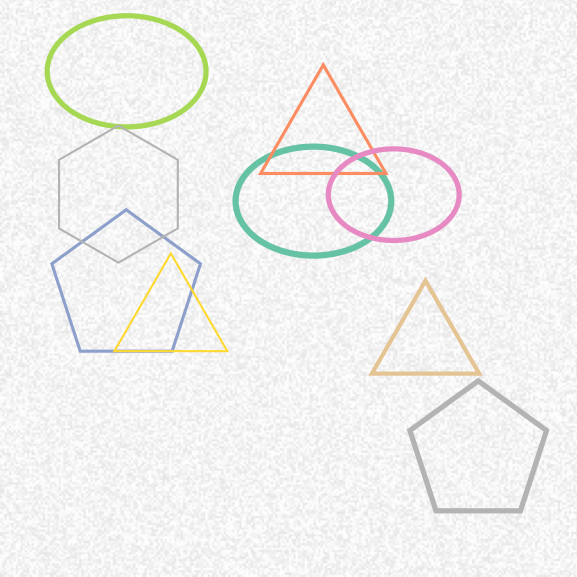[{"shape": "oval", "thickness": 3, "radius": 0.67, "center": [0.543, 0.651]}, {"shape": "triangle", "thickness": 1.5, "radius": 0.63, "center": [0.56, 0.761]}, {"shape": "pentagon", "thickness": 1.5, "radius": 0.68, "center": [0.218, 0.501]}, {"shape": "oval", "thickness": 2.5, "radius": 0.57, "center": [0.682, 0.662]}, {"shape": "oval", "thickness": 2.5, "radius": 0.69, "center": [0.219, 0.876]}, {"shape": "triangle", "thickness": 1, "radius": 0.56, "center": [0.296, 0.448]}, {"shape": "triangle", "thickness": 2, "radius": 0.54, "center": [0.737, 0.406]}, {"shape": "hexagon", "thickness": 1, "radius": 0.59, "center": [0.205, 0.663]}, {"shape": "pentagon", "thickness": 2.5, "radius": 0.62, "center": [0.828, 0.215]}]